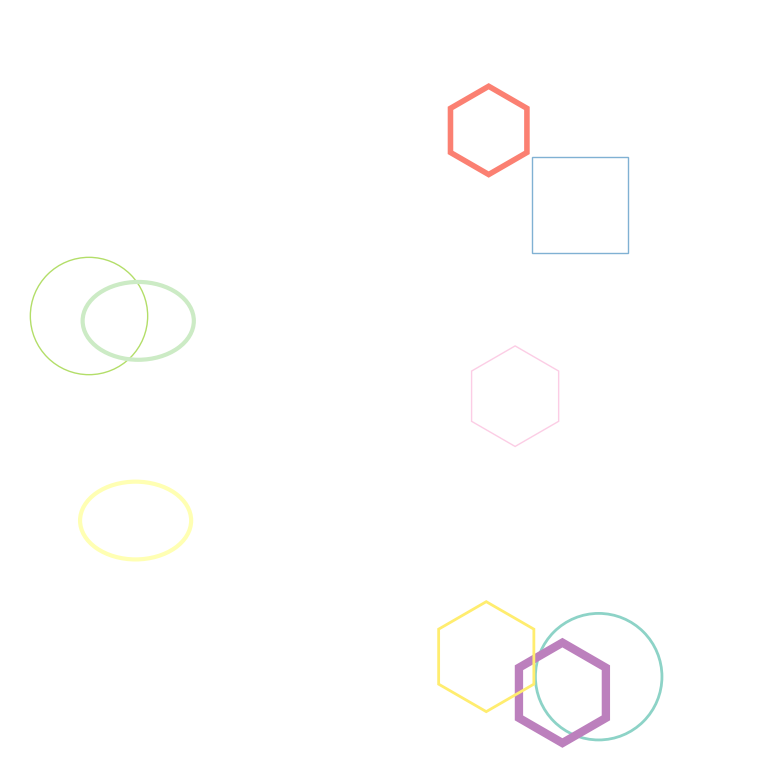[{"shape": "circle", "thickness": 1, "radius": 0.41, "center": [0.778, 0.121]}, {"shape": "oval", "thickness": 1.5, "radius": 0.36, "center": [0.176, 0.324]}, {"shape": "hexagon", "thickness": 2, "radius": 0.29, "center": [0.635, 0.831]}, {"shape": "square", "thickness": 0.5, "radius": 0.31, "center": [0.753, 0.734]}, {"shape": "circle", "thickness": 0.5, "radius": 0.38, "center": [0.116, 0.59]}, {"shape": "hexagon", "thickness": 0.5, "radius": 0.33, "center": [0.669, 0.485]}, {"shape": "hexagon", "thickness": 3, "radius": 0.33, "center": [0.73, 0.1]}, {"shape": "oval", "thickness": 1.5, "radius": 0.36, "center": [0.18, 0.583]}, {"shape": "hexagon", "thickness": 1, "radius": 0.36, "center": [0.631, 0.147]}]